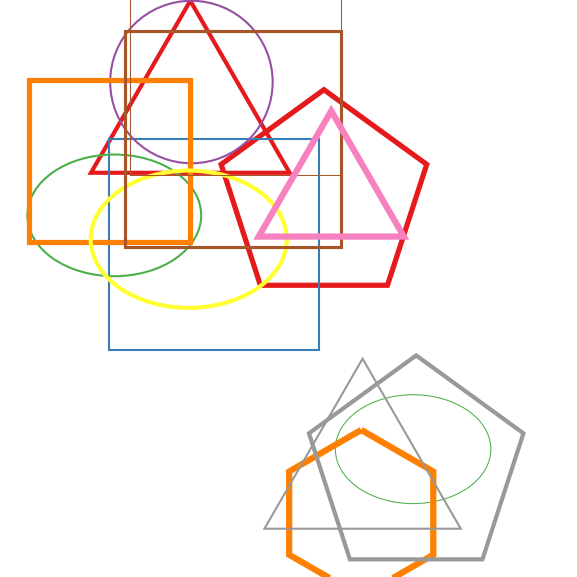[{"shape": "pentagon", "thickness": 2.5, "radius": 0.94, "center": [0.561, 0.657]}, {"shape": "triangle", "thickness": 2, "radius": 0.99, "center": [0.33, 0.799]}, {"shape": "square", "thickness": 1, "radius": 0.91, "center": [0.371, 0.576]}, {"shape": "oval", "thickness": 0.5, "radius": 0.67, "center": [0.715, 0.221]}, {"shape": "oval", "thickness": 1, "radius": 0.75, "center": [0.198, 0.626]}, {"shape": "circle", "thickness": 1, "radius": 0.7, "center": [0.331, 0.857]}, {"shape": "square", "thickness": 2.5, "radius": 0.7, "center": [0.19, 0.72]}, {"shape": "hexagon", "thickness": 3, "radius": 0.72, "center": [0.626, 0.111]}, {"shape": "oval", "thickness": 2, "radius": 0.85, "center": [0.327, 0.585]}, {"shape": "square", "thickness": 1.5, "radius": 0.94, "center": [0.404, 0.759]}, {"shape": "square", "thickness": 0.5, "radius": 0.91, "center": [0.408, 0.879]}, {"shape": "triangle", "thickness": 3, "radius": 0.73, "center": [0.574, 0.662]}, {"shape": "triangle", "thickness": 1, "radius": 0.98, "center": [0.628, 0.182]}, {"shape": "pentagon", "thickness": 2, "radius": 0.98, "center": [0.721, 0.188]}]